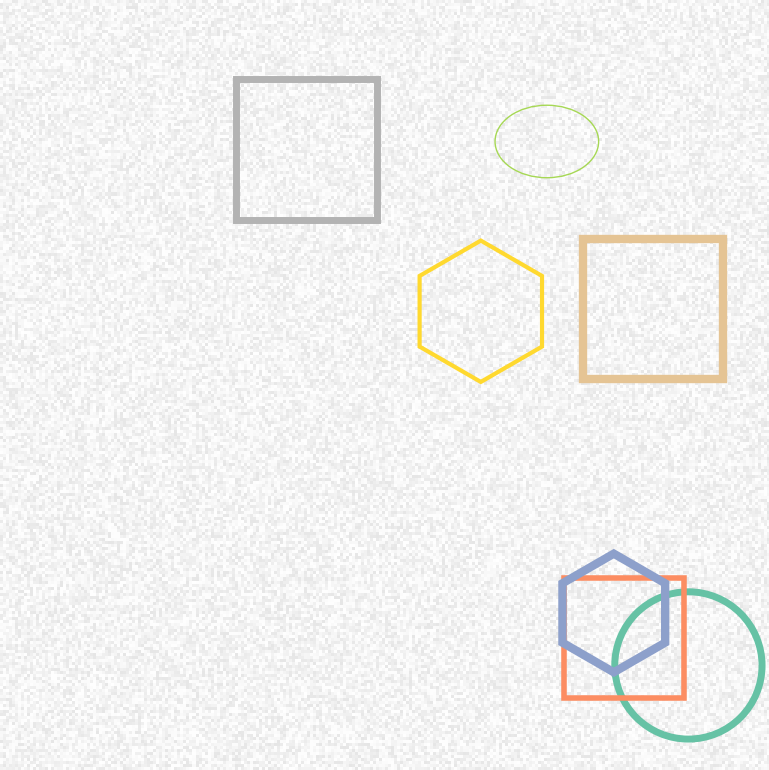[{"shape": "circle", "thickness": 2.5, "radius": 0.48, "center": [0.894, 0.136]}, {"shape": "square", "thickness": 2, "radius": 0.39, "center": [0.811, 0.171]}, {"shape": "hexagon", "thickness": 3, "radius": 0.39, "center": [0.797, 0.204]}, {"shape": "oval", "thickness": 0.5, "radius": 0.34, "center": [0.71, 0.816]}, {"shape": "hexagon", "thickness": 1.5, "radius": 0.46, "center": [0.624, 0.596]}, {"shape": "square", "thickness": 3, "radius": 0.46, "center": [0.848, 0.599]}, {"shape": "square", "thickness": 2.5, "radius": 0.46, "center": [0.398, 0.806]}]